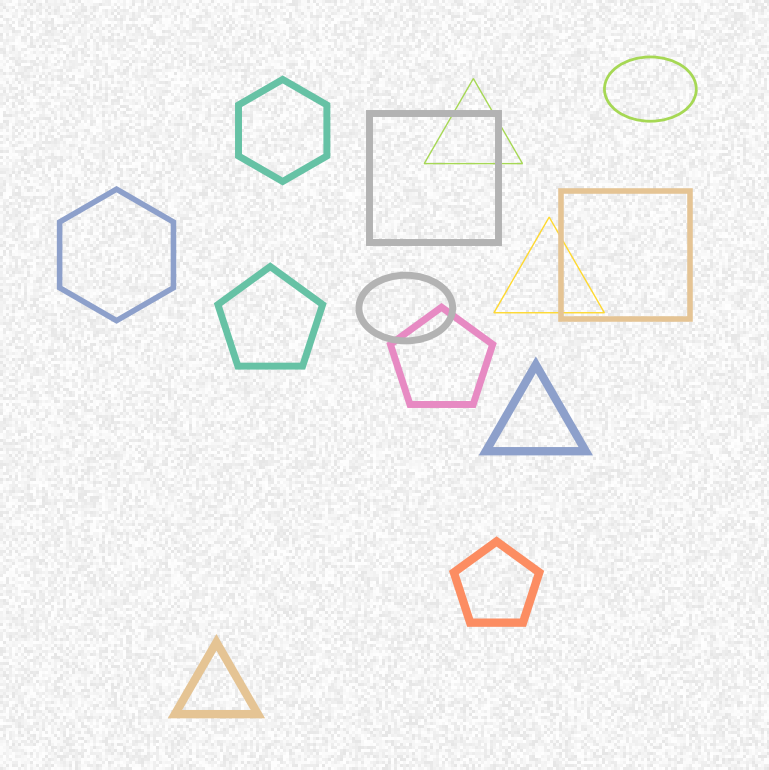[{"shape": "pentagon", "thickness": 2.5, "radius": 0.36, "center": [0.351, 0.582]}, {"shape": "hexagon", "thickness": 2.5, "radius": 0.33, "center": [0.367, 0.831]}, {"shape": "pentagon", "thickness": 3, "radius": 0.29, "center": [0.645, 0.239]}, {"shape": "triangle", "thickness": 3, "radius": 0.37, "center": [0.696, 0.451]}, {"shape": "hexagon", "thickness": 2, "radius": 0.43, "center": [0.151, 0.669]}, {"shape": "pentagon", "thickness": 2.5, "radius": 0.35, "center": [0.573, 0.531]}, {"shape": "oval", "thickness": 1, "radius": 0.3, "center": [0.845, 0.884]}, {"shape": "triangle", "thickness": 0.5, "radius": 0.37, "center": [0.615, 0.824]}, {"shape": "triangle", "thickness": 0.5, "radius": 0.41, "center": [0.713, 0.635]}, {"shape": "square", "thickness": 2, "radius": 0.42, "center": [0.812, 0.669]}, {"shape": "triangle", "thickness": 3, "radius": 0.31, "center": [0.281, 0.104]}, {"shape": "square", "thickness": 2.5, "radius": 0.42, "center": [0.563, 0.769]}, {"shape": "oval", "thickness": 2.5, "radius": 0.3, "center": [0.527, 0.6]}]